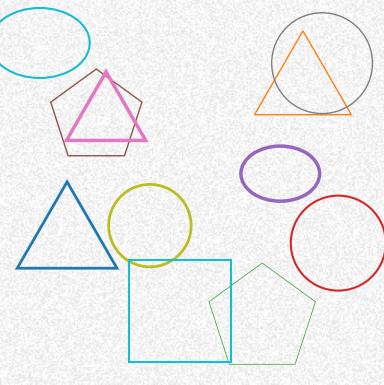[{"shape": "triangle", "thickness": 2, "radius": 0.75, "center": [0.174, 0.378]}, {"shape": "triangle", "thickness": 1, "radius": 0.73, "center": [0.787, 0.775]}, {"shape": "pentagon", "thickness": 0.5, "radius": 0.73, "center": [0.681, 0.171]}, {"shape": "circle", "thickness": 1.5, "radius": 0.62, "center": [0.879, 0.369]}, {"shape": "oval", "thickness": 2.5, "radius": 0.51, "center": [0.728, 0.549]}, {"shape": "pentagon", "thickness": 1, "radius": 0.62, "center": [0.25, 0.696]}, {"shape": "triangle", "thickness": 2.5, "radius": 0.59, "center": [0.275, 0.695]}, {"shape": "circle", "thickness": 1, "radius": 0.65, "center": [0.837, 0.836]}, {"shape": "circle", "thickness": 2, "radius": 0.54, "center": [0.389, 0.414]}, {"shape": "oval", "thickness": 1.5, "radius": 0.65, "center": [0.103, 0.888]}, {"shape": "square", "thickness": 1.5, "radius": 0.66, "center": [0.467, 0.193]}]